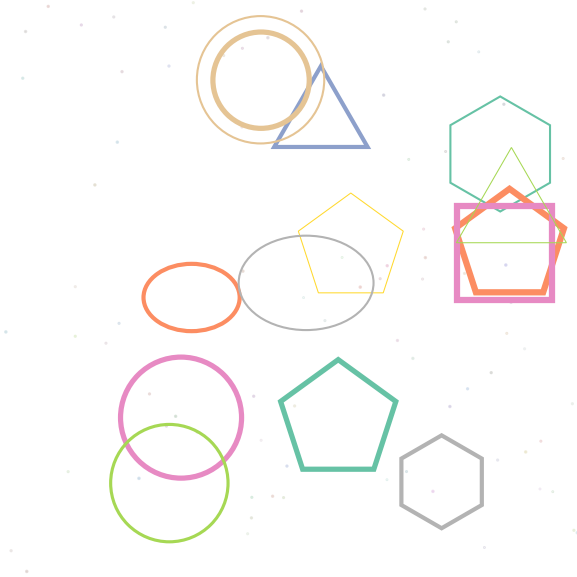[{"shape": "pentagon", "thickness": 2.5, "radius": 0.52, "center": [0.586, 0.271]}, {"shape": "hexagon", "thickness": 1, "radius": 0.5, "center": [0.866, 0.733]}, {"shape": "pentagon", "thickness": 3, "radius": 0.5, "center": [0.882, 0.573]}, {"shape": "oval", "thickness": 2, "radius": 0.42, "center": [0.332, 0.484]}, {"shape": "triangle", "thickness": 2, "radius": 0.47, "center": [0.556, 0.791]}, {"shape": "circle", "thickness": 2.5, "radius": 0.52, "center": [0.314, 0.276]}, {"shape": "square", "thickness": 3, "radius": 0.41, "center": [0.874, 0.561]}, {"shape": "triangle", "thickness": 0.5, "radius": 0.55, "center": [0.886, 0.634]}, {"shape": "circle", "thickness": 1.5, "radius": 0.51, "center": [0.293, 0.163]}, {"shape": "pentagon", "thickness": 0.5, "radius": 0.48, "center": [0.607, 0.569]}, {"shape": "circle", "thickness": 1, "radius": 0.55, "center": [0.451, 0.861]}, {"shape": "circle", "thickness": 2.5, "radius": 0.42, "center": [0.452, 0.86]}, {"shape": "oval", "thickness": 1, "radius": 0.58, "center": [0.53, 0.509]}, {"shape": "hexagon", "thickness": 2, "radius": 0.4, "center": [0.765, 0.165]}]